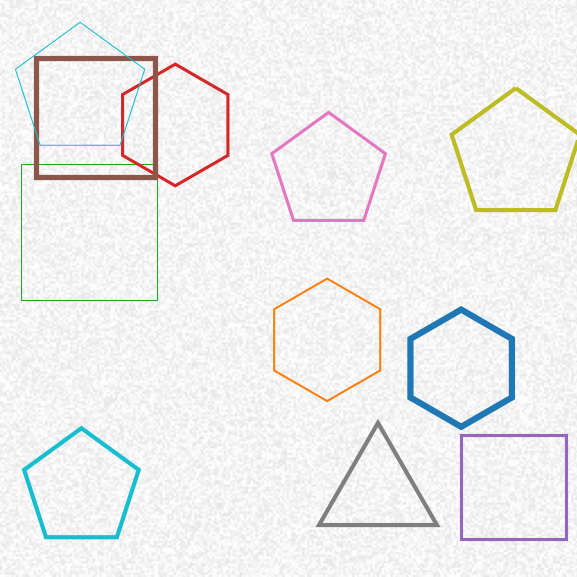[{"shape": "hexagon", "thickness": 3, "radius": 0.51, "center": [0.799, 0.362]}, {"shape": "hexagon", "thickness": 1, "radius": 0.53, "center": [0.567, 0.411]}, {"shape": "square", "thickness": 0.5, "radius": 0.59, "center": [0.154, 0.597]}, {"shape": "hexagon", "thickness": 1.5, "radius": 0.53, "center": [0.303, 0.783]}, {"shape": "square", "thickness": 1.5, "radius": 0.45, "center": [0.889, 0.156]}, {"shape": "square", "thickness": 2.5, "radius": 0.51, "center": [0.165, 0.796]}, {"shape": "pentagon", "thickness": 1.5, "radius": 0.52, "center": [0.569, 0.701]}, {"shape": "triangle", "thickness": 2, "radius": 0.59, "center": [0.655, 0.149]}, {"shape": "pentagon", "thickness": 2, "radius": 0.58, "center": [0.893, 0.73]}, {"shape": "pentagon", "thickness": 0.5, "radius": 0.59, "center": [0.139, 0.843]}, {"shape": "pentagon", "thickness": 2, "radius": 0.52, "center": [0.141, 0.153]}]